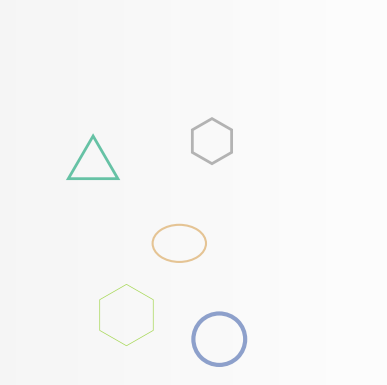[{"shape": "triangle", "thickness": 2, "radius": 0.37, "center": [0.24, 0.573]}, {"shape": "circle", "thickness": 3, "radius": 0.33, "center": [0.566, 0.119]}, {"shape": "hexagon", "thickness": 0.5, "radius": 0.4, "center": [0.326, 0.182]}, {"shape": "oval", "thickness": 1.5, "radius": 0.34, "center": [0.463, 0.368]}, {"shape": "hexagon", "thickness": 2, "radius": 0.29, "center": [0.547, 0.633]}]